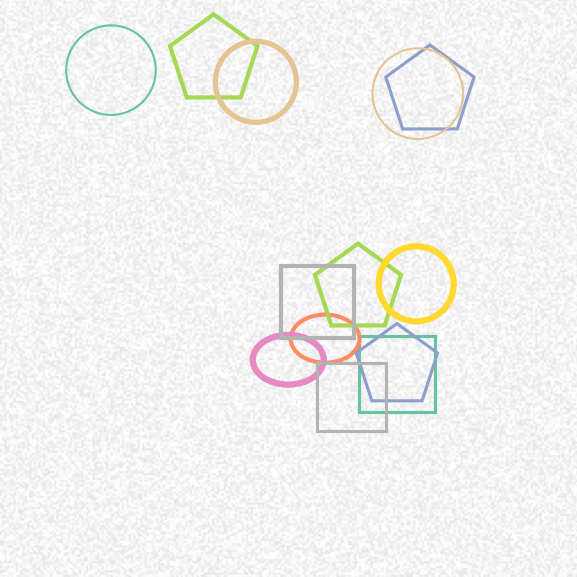[{"shape": "square", "thickness": 1.5, "radius": 0.33, "center": [0.687, 0.351]}, {"shape": "circle", "thickness": 1, "radius": 0.39, "center": [0.192, 0.878]}, {"shape": "oval", "thickness": 2, "radius": 0.3, "center": [0.563, 0.413]}, {"shape": "pentagon", "thickness": 1.5, "radius": 0.37, "center": [0.687, 0.365]}, {"shape": "pentagon", "thickness": 1.5, "radius": 0.4, "center": [0.744, 0.841]}, {"shape": "oval", "thickness": 3, "radius": 0.31, "center": [0.499, 0.376]}, {"shape": "pentagon", "thickness": 2, "radius": 0.4, "center": [0.37, 0.895]}, {"shape": "pentagon", "thickness": 2, "radius": 0.39, "center": [0.62, 0.499]}, {"shape": "circle", "thickness": 3, "radius": 0.33, "center": [0.721, 0.508]}, {"shape": "circle", "thickness": 2.5, "radius": 0.35, "center": [0.443, 0.858]}, {"shape": "circle", "thickness": 1, "radius": 0.39, "center": [0.724, 0.837]}, {"shape": "square", "thickness": 2, "radius": 0.31, "center": [0.55, 0.477]}, {"shape": "square", "thickness": 1.5, "radius": 0.3, "center": [0.608, 0.312]}]